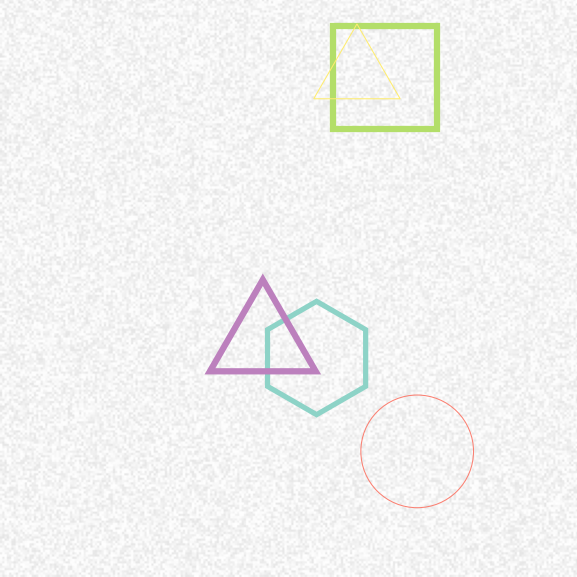[{"shape": "hexagon", "thickness": 2.5, "radius": 0.49, "center": [0.548, 0.379]}, {"shape": "circle", "thickness": 0.5, "radius": 0.49, "center": [0.722, 0.218]}, {"shape": "square", "thickness": 3, "radius": 0.45, "center": [0.666, 0.865]}, {"shape": "triangle", "thickness": 3, "radius": 0.53, "center": [0.455, 0.409]}, {"shape": "triangle", "thickness": 0.5, "radius": 0.43, "center": [0.618, 0.871]}]